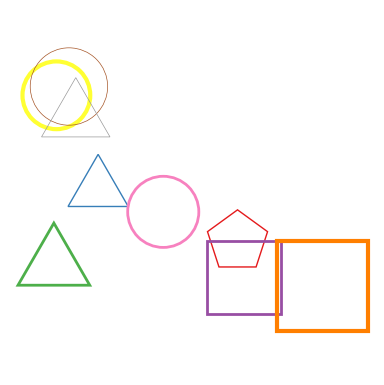[{"shape": "pentagon", "thickness": 1, "radius": 0.41, "center": [0.617, 0.373]}, {"shape": "triangle", "thickness": 1, "radius": 0.45, "center": [0.255, 0.509]}, {"shape": "triangle", "thickness": 2, "radius": 0.54, "center": [0.14, 0.313]}, {"shape": "square", "thickness": 2, "radius": 0.48, "center": [0.634, 0.279]}, {"shape": "square", "thickness": 3, "radius": 0.59, "center": [0.838, 0.258]}, {"shape": "circle", "thickness": 3, "radius": 0.44, "center": [0.146, 0.753]}, {"shape": "circle", "thickness": 0.5, "radius": 0.5, "center": [0.179, 0.775]}, {"shape": "circle", "thickness": 2, "radius": 0.46, "center": [0.424, 0.45]}, {"shape": "triangle", "thickness": 0.5, "radius": 0.51, "center": [0.197, 0.696]}]